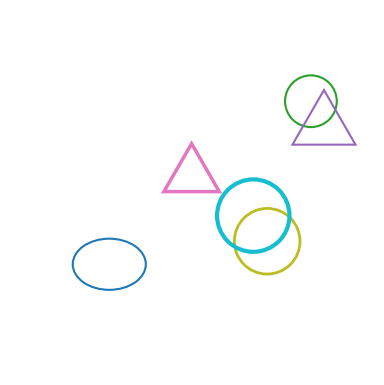[{"shape": "oval", "thickness": 1.5, "radius": 0.47, "center": [0.284, 0.314]}, {"shape": "circle", "thickness": 1.5, "radius": 0.34, "center": [0.808, 0.737]}, {"shape": "triangle", "thickness": 1.5, "radius": 0.47, "center": [0.841, 0.672]}, {"shape": "triangle", "thickness": 2.5, "radius": 0.42, "center": [0.498, 0.544]}, {"shape": "circle", "thickness": 2, "radius": 0.43, "center": [0.694, 0.373]}, {"shape": "circle", "thickness": 3, "radius": 0.47, "center": [0.658, 0.44]}]